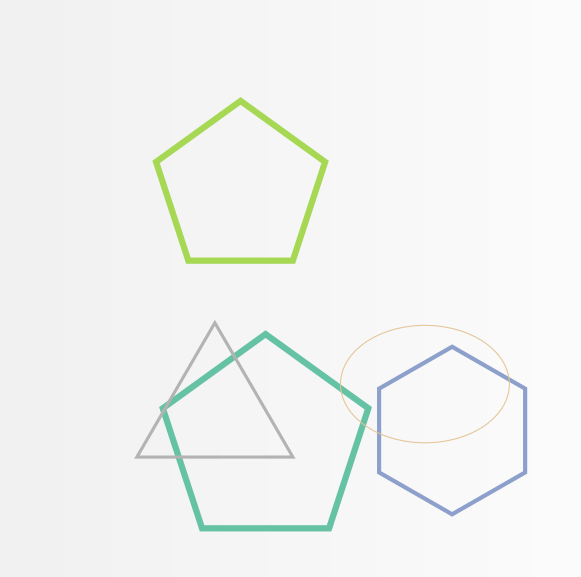[{"shape": "pentagon", "thickness": 3, "radius": 0.93, "center": [0.457, 0.235]}, {"shape": "hexagon", "thickness": 2, "radius": 0.73, "center": [0.778, 0.254]}, {"shape": "pentagon", "thickness": 3, "radius": 0.76, "center": [0.414, 0.671]}, {"shape": "oval", "thickness": 0.5, "radius": 0.73, "center": [0.731, 0.334]}, {"shape": "triangle", "thickness": 1.5, "radius": 0.77, "center": [0.37, 0.285]}]